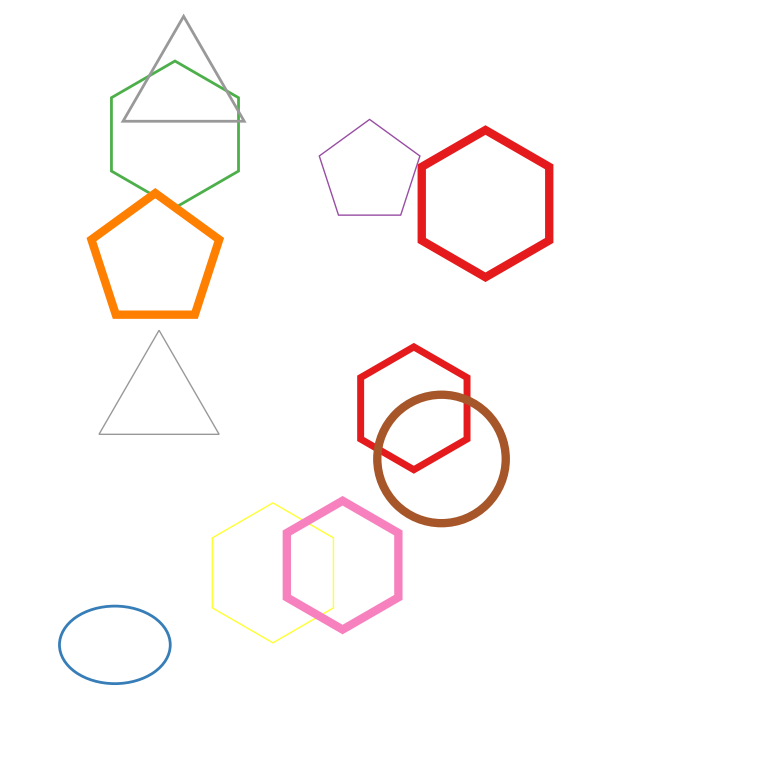[{"shape": "hexagon", "thickness": 3, "radius": 0.48, "center": [0.631, 0.736]}, {"shape": "hexagon", "thickness": 2.5, "radius": 0.4, "center": [0.537, 0.47]}, {"shape": "oval", "thickness": 1, "radius": 0.36, "center": [0.149, 0.162]}, {"shape": "hexagon", "thickness": 1, "radius": 0.48, "center": [0.227, 0.825]}, {"shape": "pentagon", "thickness": 0.5, "radius": 0.34, "center": [0.48, 0.776]}, {"shape": "pentagon", "thickness": 3, "radius": 0.44, "center": [0.202, 0.662]}, {"shape": "hexagon", "thickness": 0.5, "radius": 0.45, "center": [0.354, 0.256]}, {"shape": "circle", "thickness": 3, "radius": 0.42, "center": [0.573, 0.404]}, {"shape": "hexagon", "thickness": 3, "radius": 0.42, "center": [0.445, 0.266]}, {"shape": "triangle", "thickness": 1, "radius": 0.45, "center": [0.238, 0.888]}, {"shape": "triangle", "thickness": 0.5, "radius": 0.45, "center": [0.207, 0.481]}]